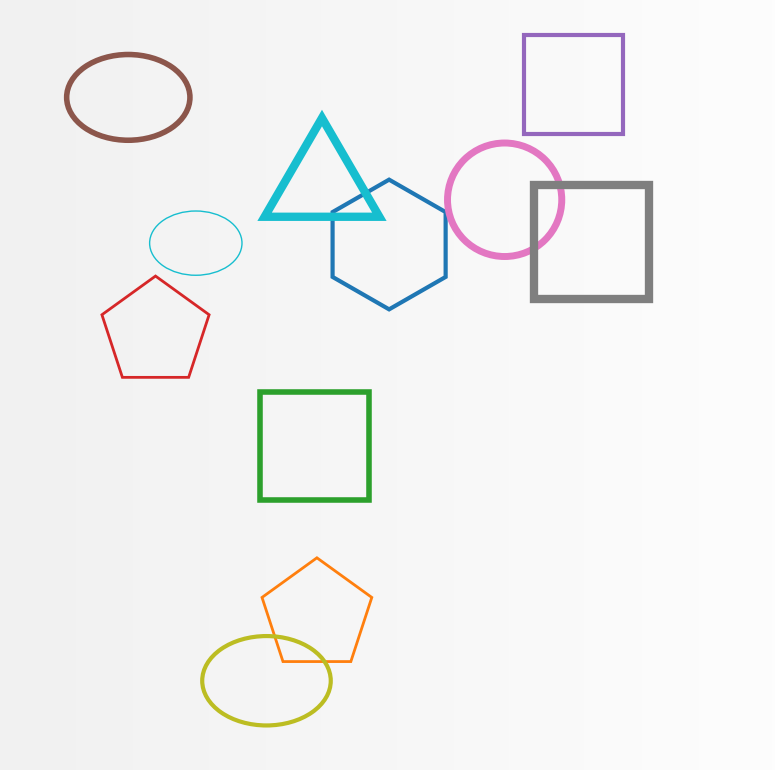[{"shape": "hexagon", "thickness": 1.5, "radius": 0.42, "center": [0.502, 0.682]}, {"shape": "pentagon", "thickness": 1, "radius": 0.37, "center": [0.409, 0.201]}, {"shape": "square", "thickness": 2, "radius": 0.35, "center": [0.406, 0.42]}, {"shape": "pentagon", "thickness": 1, "radius": 0.36, "center": [0.201, 0.569]}, {"shape": "square", "thickness": 1.5, "radius": 0.32, "center": [0.74, 0.89]}, {"shape": "oval", "thickness": 2, "radius": 0.4, "center": [0.166, 0.874]}, {"shape": "circle", "thickness": 2.5, "radius": 0.37, "center": [0.651, 0.741]}, {"shape": "square", "thickness": 3, "radius": 0.37, "center": [0.763, 0.686]}, {"shape": "oval", "thickness": 1.5, "radius": 0.41, "center": [0.344, 0.116]}, {"shape": "oval", "thickness": 0.5, "radius": 0.3, "center": [0.253, 0.684]}, {"shape": "triangle", "thickness": 3, "radius": 0.43, "center": [0.415, 0.761]}]